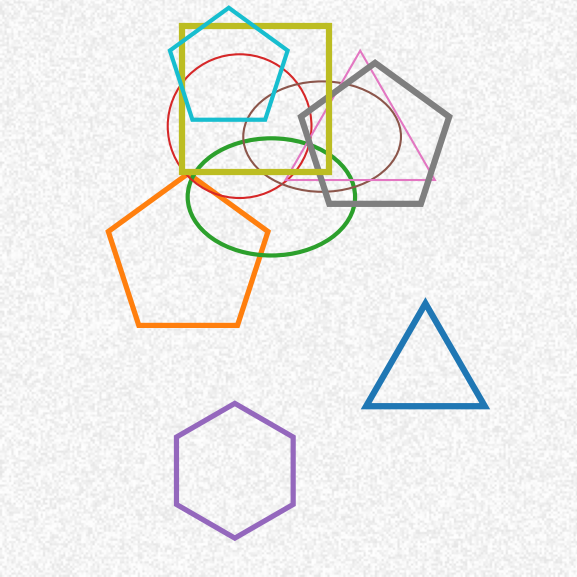[{"shape": "triangle", "thickness": 3, "radius": 0.59, "center": [0.737, 0.355]}, {"shape": "pentagon", "thickness": 2.5, "radius": 0.73, "center": [0.326, 0.553]}, {"shape": "oval", "thickness": 2, "radius": 0.72, "center": [0.47, 0.658]}, {"shape": "circle", "thickness": 1, "radius": 0.62, "center": [0.415, 0.781]}, {"shape": "hexagon", "thickness": 2.5, "radius": 0.58, "center": [0.407, 0.184]}, {"shape": "oval", "thickness": 1, "radius": 0.68, "center": [0.558, 0.763]}, {"shape": "triangle", "thickness": 1, "radius": 0.75, "center": [0.624, 0.762]}, {"shape": "pentagon", "thickness": 3, "radius": 0.67, "center": [0.649, 0.755]}, {"shape": "square", "thickness": 3, "radius": 0.64, "center": [0.442, 0.828]}, {"shape": "pentagon", "thickness": 2, "radius": 0.54, "center": [0.396, 0.879]}]